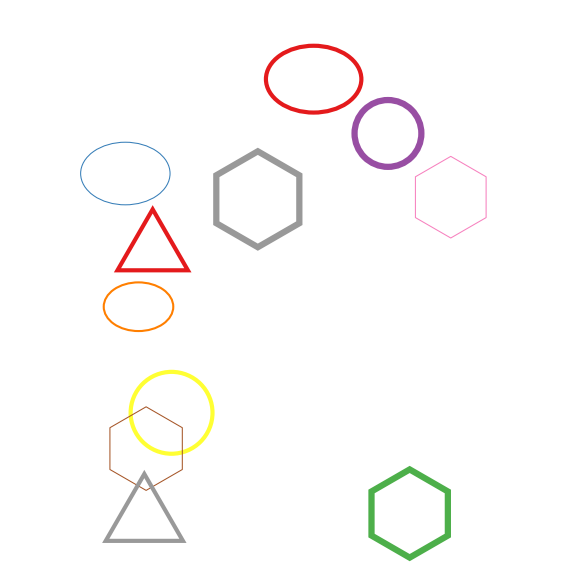[{"shape": "triangle", "thickness": 2, "radius": 0.35, "center": [0.264, 0.566]}, {"shape": "oval", "thickness": 2, "radius": 0.41, "center": [0.543, 0.862]}, {"shape": "oval", "thickness": 0.5, "radius": 0.39, "center": [0.217, 0.699]}, {"shape": "hexagon", "thickness": 3, "radius": 0.38, "center": [0.709, 0.11]}, {"shape": "circle", "thickness": 3, "radius": 0.29, "center": [0.672, 0.768]}, {"shape": "oval", "thickness": 1, "radius": 0.3, "center": [0.24, 0.468]}, {"shape": "circle", "thickness": 2, "radius": 0.35, "center": [0.297, 0.284]}, {"shape": "hexagon", "thickness": 0.5, "radius": 0.36, "center": [0.253, 0.222]}, {"shape": "hexagon", "thickness": 0.5, "radius": 0.35, "center": [0.781, 0.658]}, {"shape": "hexagon", "thickness": 3, "radius": 0.42, "center": [0.446, 0.654]}, {"shape": "triangle", "thickness": 2, "radius": 0.39, "center": [0.25, 0.101]}]